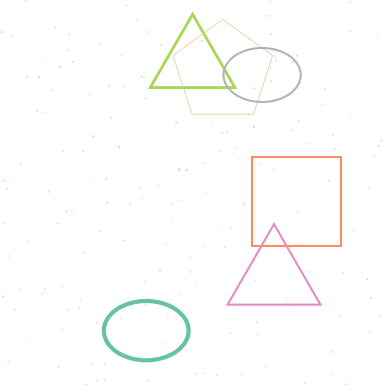[{"shape": "oval", "thickness": 3, "radius": 0.55, "center": [0.38, 0.141]}, {"shape": "square", "thickness": 1.5, "radius": 0.58, "center": [0.769, 0.476]}, {"shape": "triangle", "thickness": 1.5, "radius": 0.7, "center": [0.712, 0.278]}, {"shape": "triangle", "thickness": 2, "radius": 0.64, "center": [0.5, 0.836]}, {"shape": "pentagon", "thickness": 0.5, "radius": 0.68, "center": [0.579, 0.814]}, {"shape": "oval", "thickness": 1.5, "radius": 0.5, "center": [0.681, 0.805]}]